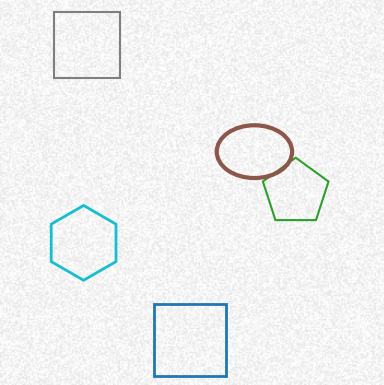[{"shape": "square", "thickness": 2, "radius": 0.47, "center": [0.494, 0.118]}, {"shape": "pentagon", "thickness": 1.5, "radius": 0.45, "center": [0.768, 0.501]}, {"shape": "oval", "thickness": 3, "radius": 0.49, "center": [0.661, 0.606]}, {"shape": "square", "thickness": 1.5, "radius": 0.43, "center": [0.226, 0.883]}, {"shape": "hexagon", "thickness": 2, "radius": 0.49, "center": [0.217, 0.369]}]